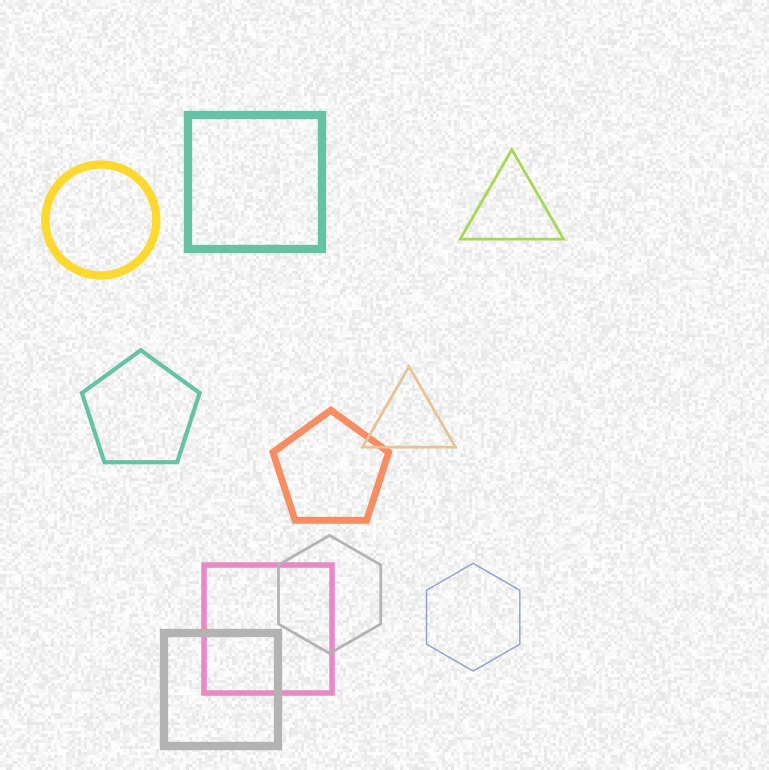[{"shape": "pentagon", "thickness": 1.5, "radius": 0.4, "center": [0.183, 0.465]}, {"shape": "square", "thickness": 3, "radius": 0.44, "center": [0.331, 0.763]}, {"shape": "pentagon", "thickness": 2.5, "radius": 0.4, "center": [0.43, 0.388]}, {"shape": "hexagon", "thickness": 0.5, "radius": 0.35, "center": [0.615, 0.198]}, {"shape": "square", "thickness": 2, "radius": 0.42, "center": [0.349, 0.183]}, {"shape": "triangle", "thickness": 1, "radius": 0.39, "center": [0.665, 0.728]}, {"shape": "circle", "thickness": 3, "radius": 0.36, "center": [0.131, 0.714]}, {"shape": "triangle", "thickness": 1, "radius": 0.35, "center": [0.531, 0.454]}, {"shape": "square", "thickness": 3, "radius": 0.37, "center": [0.287, 0.105]}, {"shape": "hexagon", "thickness": 1, "radius": 0.38, "center": [0.428, 0.228]}]